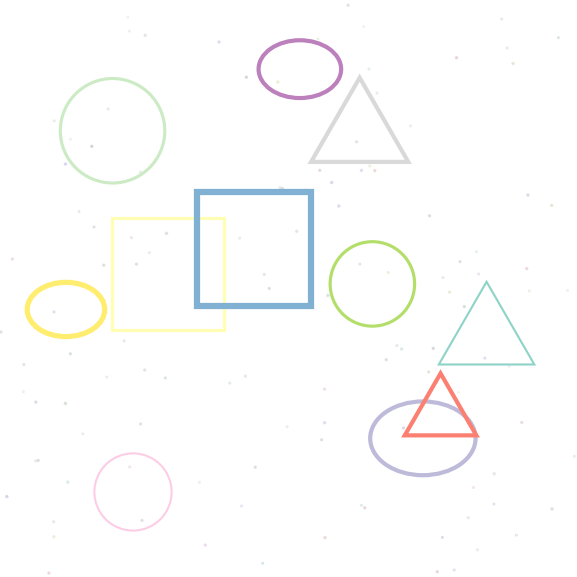[{"shape": "triangle", "thickness": 1, "radius": 0.48, "center": [0.843, 0.416]}, {"shape": "square", "thickness": 1.5, "radius": 0.48, "center": [0.291, 0.525]}, {"shape": "oval", "thickness": 2, "radius": 0.46, "center": [0.732, 0.24]}, {"shape": "triangle", "thickness": 2, "radius": 0.36, "center": [0.763, 0.281]}, {"shape": "square", "thickness": 3, "radius": 0.49, "center": [0.439, 0.568]}, {"shape": "circle", "thickness": 1.5, "radius": 0.37, "center": [0.645, 0.508]}, {"shape": "circle", "thickness": 1, "radius": 0.33, "center": [0.23, 0.147]}, {"shape": "triangle", "thickness": 2, "radius": 0.49, "center": [0.623, 0.767]}, {"shape": "oval", "thickness": 2, "radius": 0.36, "center": [0.519, 0.879]}, {"shape": "circle", "thickness": 1.5, "radius": 0.45, "center": [0.195, 0.773]}, {"shape": "oval", "thickness": 2.5, "radius": 0.34, "center": [0.114, 0.463]}]